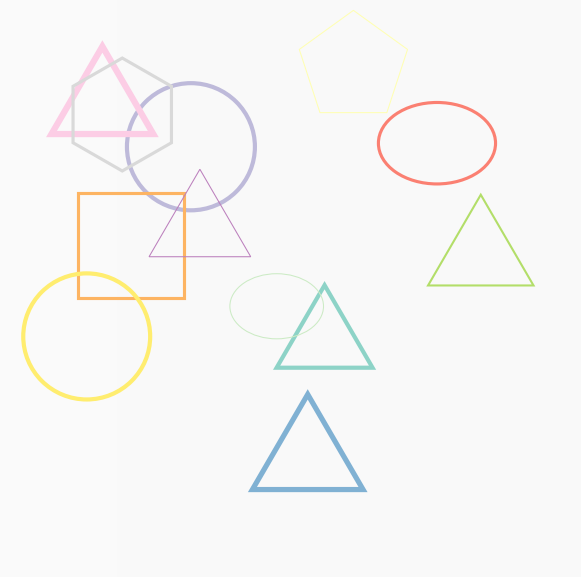[{"shape": "triangle", "thickness": 2, "radius": 0.48, "center": [0.558, 0.41]}, {"shape": "pentagon", "thickness": 0.5, "radius": 0.49, "center": [0.608, 0.883]}, {"shape": "circle", "thickness": 2, "radius": 0.55, "center": [0.328, 0.745]}, {"shape": "oval", "thickness": 1.5, "radius": 0.5, "center": [0.752, 0.751]}, {"shape": "triangle", "thickness": 2.5, "radius": 0.55, "center": [0.529, 0.206]}, {"shape": "square", "thickness": 1.5, "radius": 0.46, "center": [0.226, 0.574]}, {"shape": "triangle", "thickness": 1, "radius": 0.52, "center": [0.827, 0.557]}, {"shape": "triangle", "thickness": 3, "radius": 0.51, "center": [0.176, 0.818]}, {"shape": "hexagon", "thickness": 1.5, "radius": 0.49, "center": [0.21, 0.801]}, {"shape": "triangle", "thickness": 0.5, "radius": 0.5, "center": [0.344, 0.605]}, {"shape": "oval", "thickness": 0.5, "radius": 0.4, "center": [0.476, 0.469]}, {"shape": "circle", "thickness": 2, "radius": 0.55, "center": [0.149, 0.417]}]